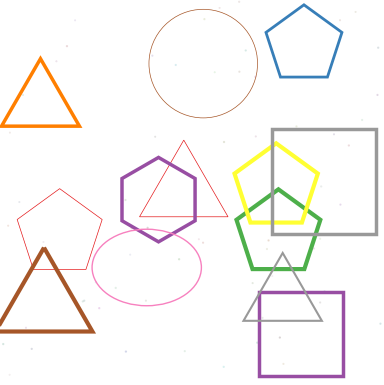[{"shape": "pentagon", "thickness": 0.5, "radius": 0.58, "center": [0.155, 0.394]}, {"shape": "triangle", "thickness": 0.5, "radius": 0.66, "center": [0.477, 0.503]}, {"shape": "pentagon", "thickness": 2, "radius": 0.52, "center": [0.79, 0.884]}, {"shape": "pentagon", "thickness": 3, "radius": 0.57, "center": [0.723, 0.394]}, {"shape": "hexagon", "thickness": 2.5, "radius": 0.55, "center": [0.412, 0.481]}, {"shape": "square", "thickness": 2.5, "radius": 0.55, "center": [0.783, 0.132]}, {"shape": "triangle", "thickness": 2.5, "radius": 0.58, "center": [0.105, 0.731]}, {"shape": "pentagon", "thickness": 3, "radius": 0.57, "center": [0.717, 0.514]}, {"shape": "circle", "thickness": 0.5, "radius": 0.71, "center": [0.528, 0.835]}, {"shape": "triangle", "thickness": 3, "radius": 0.73, "center": [0.114, 0.212]}, {"shape": "oval", "thickness": 1, "radius": 0.71, "center": [0.381, 0.305]}, {"shape": "triangle", "thickness": 1.5, "radius": 0.59, "center": [0.734, 0.225]}, {"shape": "square", "thickness": 2.5, "radius": 0.68, "center": [0.842, 0.529]}]